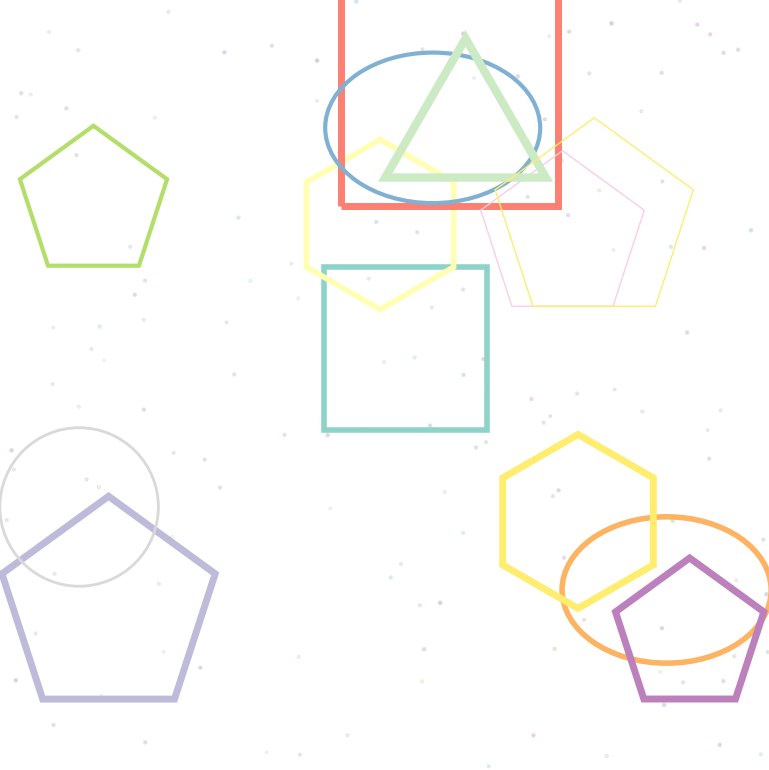[{"shape": "square", "thickness": 2, "radius": 0.53, "center": [0.526, 0.547]}, {"shape": "hexagon", "thickness": 2, "radius": 0.55, "center": [0.494, 0.708]}, {"shape": "pentagon", "thickness": 2.5, "radius": 0.73, "center": [0.141, 0.21]}, {"shape": "square", "thickness": 2.5, "radius": 0.71, "center": [0.584, 0.874]}, {"shape": "oval", "thickness": 1.5, "radius": 0.7, "center": [0.562, 0.834]}, {"shape": "oval", "thickness": 2, "radius": 0.68, "center": [0.866, 0.234]}, {"shape": "pentagon", "thickness": 1.5, "radius": 0.5, "center": [0.121, 0.736]}, {"shape": "pentagon", "thickness": 0.5, "radius": 0.56, "center": [0.73, 0.693]}, {"shape": "circle", "thickness": 1, "radius": 0.51, "center": [0.103, 0.342]}, {"shape": "pentagon", "thickness": 2.5, "radius": 0.51, "center": [0.896, 0.174]}, {"shape": "triangle", "thickness": 3, "radius": 0.6, "center": [0.605, 0.83]}, {"shape": "hexagon", "thickness": 2.5, "radius": 0.56, "center": [0.751, 0.323]}, {"shape": "pentagon", "thickness": 0.5, "radius": 0.68, "center": [0.772, 0.712]}]